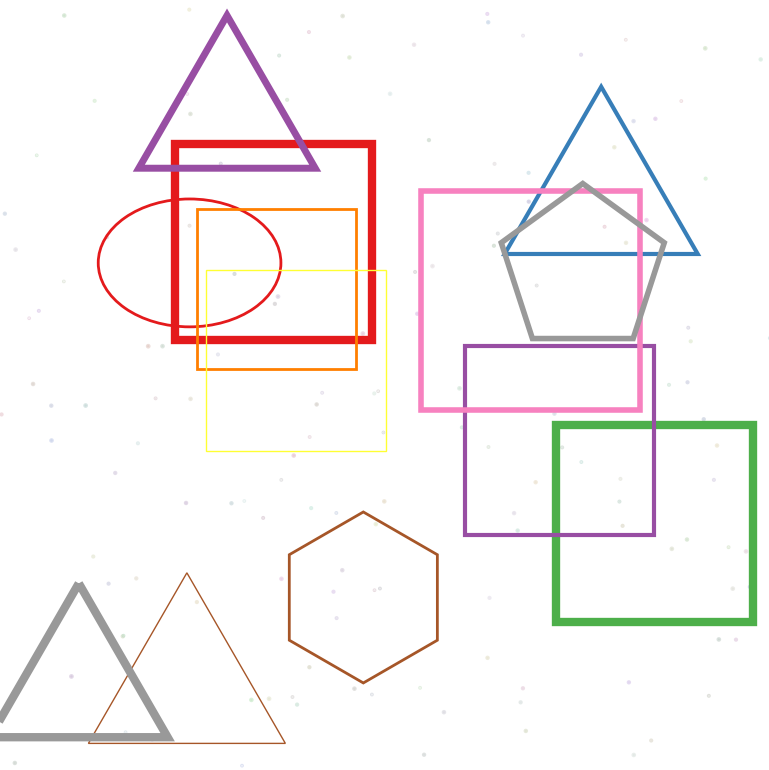[{"shape": "square", "thickness": 3, "radius": 0.64, "center": [0.355, 0.685]}, {"shape": "oval", "thickness": 1, "radius": 0.59, "center": [0.246, 0.659]}, {"shape": "triangle", "thickness": 1.5, "radius": 0.72, "center": [0.781, 0.743]}, {"shape": "square", "thickness": 3, "radius": 0.64, "center": [0.85, 0.32]}, {"shape": "square", "thickness": 1.5, "radius": 0.61, "center": [0.726, 0.428]}, {"shape": "triangle", "thickness": 2.5, "radius": 0.66, "center": [0.295, 0.848]}, {"shape": "square", "thickness": 1, "radius": 0.52, "center": [0.359, 0.625]}, {"shape": "square", "thickness": 0.5, "radius": 0.59, "center": [0.384, 0.532]}, {"shape": "triangle", "thickness": 0.5, "radius": 0.74, "center": [0.243, 0.108]}, {"shape": "hexagon", "thickness": 1, "radius": 0.56, "center": [0.472, 0.224]}, {"shape": "square", "thickness": 2, "radius": 0.71, "center": [0.689, 0.61]}, {"shape": "pentagon", "thickness": 2, "radius": 0.56, "center": [0.757, 0.65]}, {"shape": "triangle", "thickness": 3, "radius": 0.67, "center": [0.102, 0.109]}]